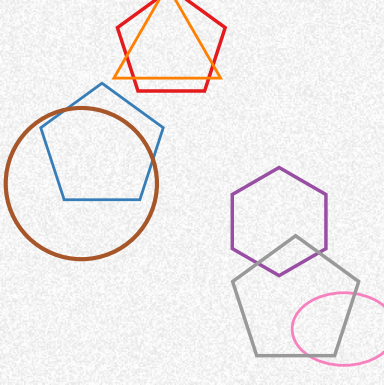[{"shape": "pentagon", "thickness": 2.5, "radius": 0.74, "center": [0.445, 0.883]}, {"shape": "pentagon", "thickness": 2, "radius": 0.84, "center": [0.265, 0.617]}, {"shape": "hexagon", "thickness": 2.5, "radius": 0.7, "center": [0.725, 0.425]}, {"shape": "triangle", "thickness": 2, "radius": 0.8, "center": [0.434, 0.877]}, {"shape": "circle", "thickness": 3, "radius": 0.98, "center": [0.211, 0.523]}, {"shape": "oval", "thickness": 2, "radius": 0.67, "center": [0.894, 0.145]}, {"shape": "pentagon", "thickness": 2.5, "radius": 0.86, "center": [0.768, 0.216]}]